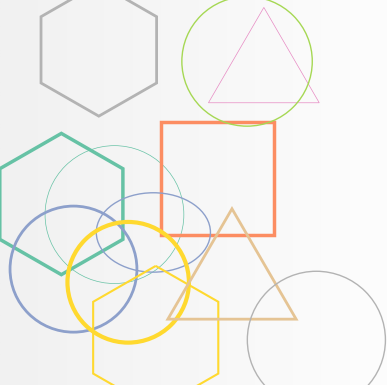[{"shape": "hexagon", "thickness": 2.5, "radius": 0.92, "center": [0.158, 0.47]}, {"shape": "circle", "thickness": 0.5, "radius": 0.9, "center": [0.295, 0.443]}, {"shape": "square", "thickness": 2.5, "radius": 0.73, "center": [0.561, 0.535]}, {"shape": "oval", "thickness": 1, "radius": 0.74, "center": [0.396, 0.396]}, {"shape": "circle", "thickness": 2, "radius": 0.82, "center": [0.19, 0.301]}, {"shape": "triangle", "thickness": 0.5, "radius": 0.83, "center": [0.681, 0.816]}, {"shape": "circle", "thickness": 1, "radius": 0.84, "center": [0.638, 0.841]}, {"shape": "circle", "thickness": 3, "radius": 0.78, "center": [0.331, 0.267]}, {"shape": "hexagon", "thickness": 1.5, "radius": 0.93, "center": [0.402, 0.123]}, {"shape": "triangle", "thickness": 2, "radius": 0.96, "center": [0.599, 0.267]}, {"shape": "hexagon", "thickness": 2, "radius": 0.86, "center": [0.255, 0.871]}, {"shape": "circle", "thickness": 1, "radius": 0.89, "center": [0.816, 0.117]}]